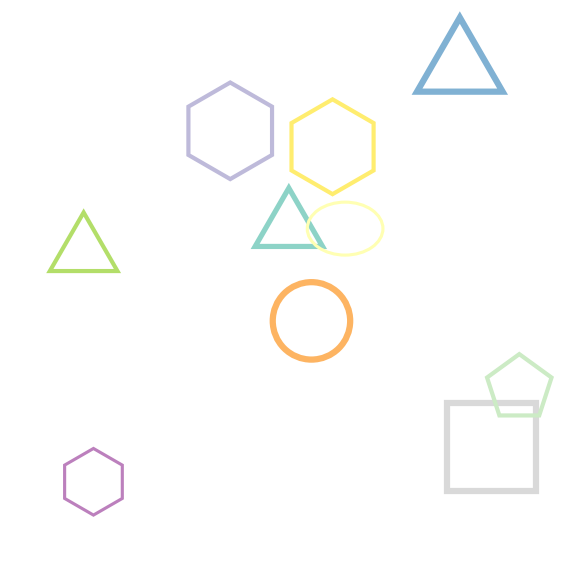[{"shape": "triangle", "thickness": 2.5, "radius": 0.34, "center": [0.5, 0.606]}, {"shape": "oval", "thickness": 1.5, "radius": 0.33, "center": [0.598, 0.603]}, {"shape": "hexagon", "thickness": 2, "radius": 0.42, "center": [0.399, 0.773]}, {"shape": "triangle", "thickness": 3, "radius": 0.43, "center": [0.796, 0.883]}, {"shape": "circle", "thickness": 3, "radius": 0.34, "center": [0.539, 0.444]}, {"shape": "triangle", "thickness": 2, "radius": 0.34, "center": [0.145, 0.564]}, {"shape": "square", "thickness": 3, "radius": 0.38, "center": [0.851, 0.225]}, {"shape": "hexagon", "thickness": 1.5, "radius": 0.29, "center": [0.162, 0.165]}, {"shape": "pentagon", "thickness": 2, "radius": 0.29, "center": [0.899, 0.327]}, {"shape": "hexagon", "thickness": 2, "radius": 0.41, "center": [0.576, 0.745]}]